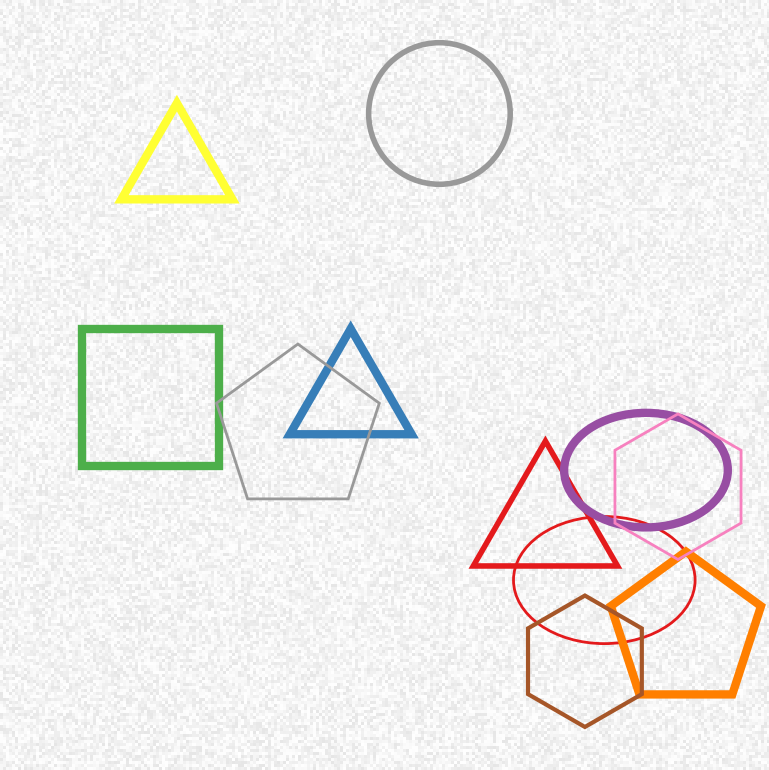[{"shape": "triangle", "thickness": 2, "radius": 0.54, "center": [0.708, 0.319]}, {"shape": "oval", "thickness": 1, "radius": 0.59, "center": [0.785, 0.247]}, {"shape": "triangle", "thickness": 3, "radius": 0.46, "center": [0.455, 0.482]}, {"shape": "square", "thickness": 3, "radius": 0.45, "center": [0.195, 0.484]}, {"shape": "oval", "thickness": 3, "radius": 0.53, "center": [0.839, 0.389]}, {"shape": "pentagon", "thickness": 3, "radius": 0.51, "center": [0.891, 0.181]}, {"shape": "triangle", "thickness": 3, "radius": 0.42, "center": [0.23, 0.783]}, {"shape": "hexagon", "thickness": 1.5, "radius": 0.43, "center": [0.76, 0.141]}, {"shape": "hexagon", "thickness": 1, "radius": 0.47, "center": [0.881, 0.368]}, {"shape": "pentagon", "thickness": 1, "radius": 0.56, "center": [0.387, 0.442]}, {"shape": "circle", "thickness": 2, "radius": 0.46, "center": [0.571, 0.853]}]